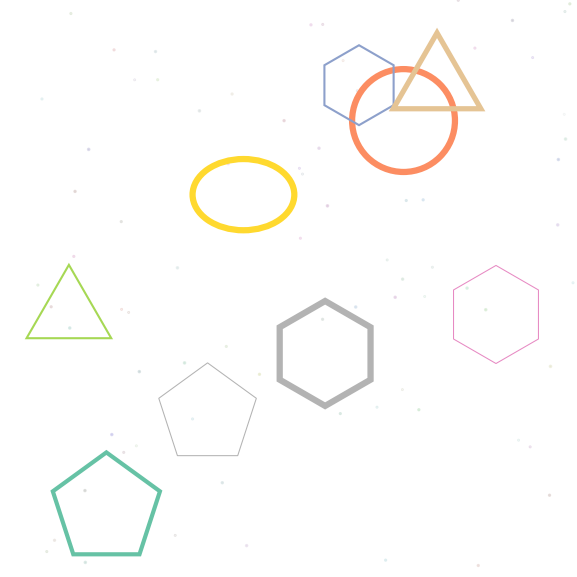[{"shape": "pentagon", "thickness": 2, "radius": 0.49, "center": [0.184, 0.118]}, {"shape": "circle", "thickness": 3, "radius": 0.45, "center": [0.699, 0.79]}, {"shape": "hexagon", "thickness": 1, "radius": 0.35, "center": [0.622, 0.852]}, {"shape": "hexagon", "thickness": 0.5, "radius": 0.42, "center": [0.859, 0.455]}, {"shape": "triangle", "thickness": 1, "radius": 0.42, "center": [0.119, 0.456]}, {"shape": "oval", "thickness": 3, "radius": 0.44, "center": [0.422, 0.662]}, {"shape": "triangle", "thickness": 2.5, "radius": 0.44, "center": [0.757, 0.855]}, {"shape": "pentagon", "thickness": 0.5, "radius": 0.44, "center": [0.359, 0.282]}, {"shape": "hexagon", "thickness": 3, "radius": 0.45, "center": [0.563, 0.387]}]